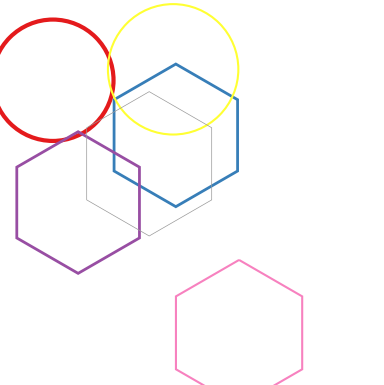[{"shape": "circle", "thickness": 3, "radius": 0.79, "center": [0.137, 0.792]}, {"shape": "hexagon", "thickness": 2, "radius": 0.93, "center": [0.457, 0.648]}, {"shape": "hexagon", "thickness": 2, "radius": 0.92, "center": [0.203, 0.474]}, {"shape": "circle", "thickness": 1.5, "radius": 0.85, "center": [0.45, 0.82]}, {"shape": "hexagon", "thickness": 1.5, "radius": 0.95, "center": [0.621, 0.136]}, {"shape": "hexagon", "thickness": 0.5, "radius": 0.94, "center": [0.388, 0.575]}]